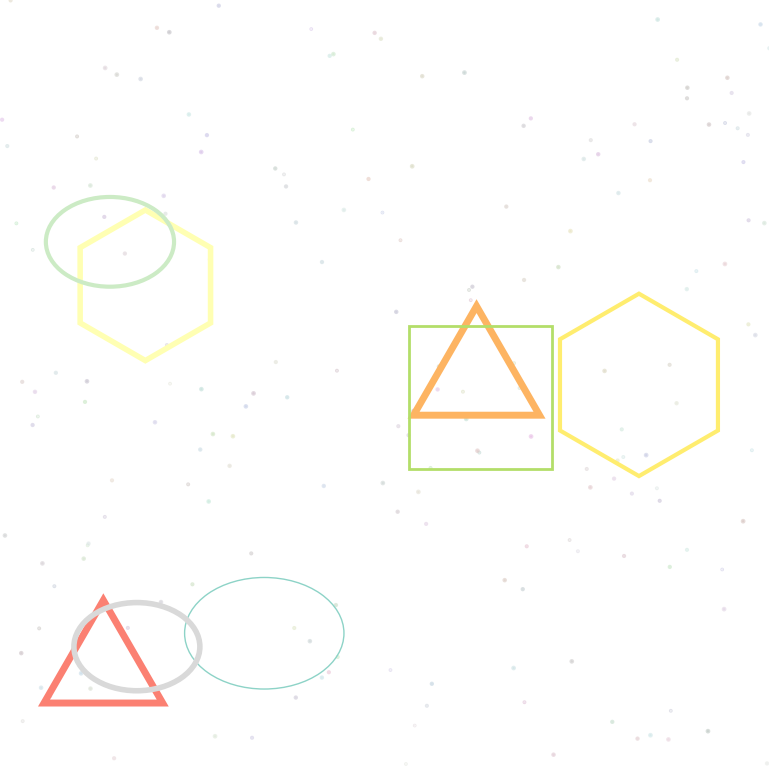[{"shape": "oval", "thickness": 0.5, "radius": 0.52, "center": [0.343, 0.178]}, {"shape": "hexagon", "thickness": 2, "radius": 0.49, "center": [0.189, 0.629]}, {"shape": "triangle", "thickness": 2.5, "radius": 0.44, "center": [0.134, 0.131]}, {"shape": "triangle", "thickness": 2.5, "radius": 0.47, "center": [0.619, 0.508]}, {"shape": "square", "thickness": 1, "radius": 0.46, "center": [0.624, 0.484]}, {"shape": "oval", "thickness": 2, "radius": 0.41, "center": [0.178, 0.16]}, {"shape": "oval", "thickness": 1.5, "radius": 0.42, "center": [0.143, 0.686]}, {"shape": "hexagon", "thickness": 1.5, "radius": 0.59, "center": [0.83, 0.5]}]